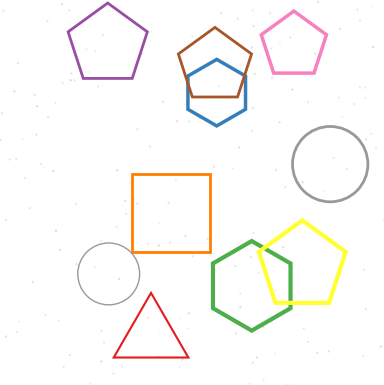[{"shape": "triangle", "thickness": 1.5, "radius": 0.56, "center": [0.392, 0.127]}, {"shape": "hexagon", "thickness": 2.5, "radius": 0.43, "center": [0.563, 0.759]}, {"shape": "hexagon", "thickness": 3, "radius": 0.58, "center": [0.654, 0.258]}, {"shape": "pentagon", "thickness": 2, "radius": 0.54, "center": [0.28, 0.884]}, {"shape": "square", "thickness": 2, "radius": 0.5, "center": [0.444, 0.447]}, {"shape": "pentagon", "thickness": 3, "radius": 0.59, "center": [0.785, 0.309]}, {"shape": "pentagon", "thickness": 2, "radius": 0.5, "center": [0.558, 0.829]}, {"shape": "pentagon", "thickness": 2.5, "radius": 0.45, "center": [0.763, 0.882]}, {"shape": "circle", "thickness": 2, "radius": 0.49, "center": [0.858, 0.574]}, {"shape": "circle", "thickness": 1, "radius": 0.4, "center": [0.282, 0.289]}]